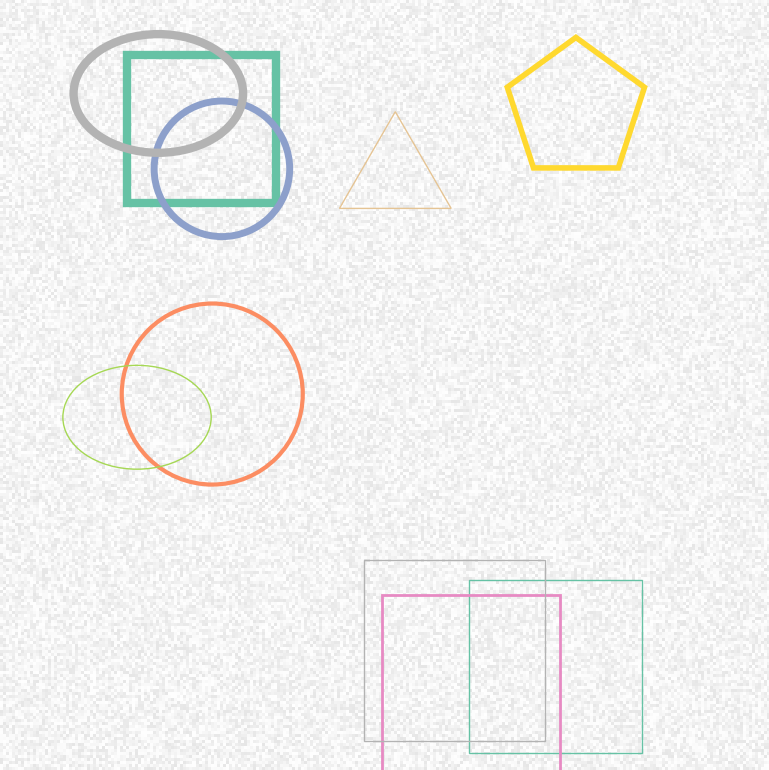[{"shape": "square", "thickness": 3, "radius": 0.48, "center": [0.262, 0.833]}, {"shape": "square", "thickness": 0.5, "radius": 0.56, "center": [0.722, 0.134]}, {"shape": "circle", "thickness": 1.5, "radius": 0.59, "center": [0.276, 0.488]}, {"shape": "circle", "thickness": 2.5, "radius": 0.44, "center": [0.288, 0.781]}, {"shape": "square", "thickness": 1, "radius": 0.58, "center": [0.611, 0.112]}, {"shape": "oval", "thickness": 0.5, "radius": 0.48, "center": [0.178, 0.458]}, {"shape": "pentagon", "thickness": 2, "radius": 0.47, "center": [0.748, 0.858]}, {"shape": "triangle", "thickness": 0.5, "radius": 0.42, "center": [0.513, 0.771]}, {"shape": "square", "thickness": 0.5, "radius": 0.59, "center": [0.59, 0.155]}, {"shape": "oval", "thickness": 3, "radius": 0.55, "center": [0.206, 0.879]}]